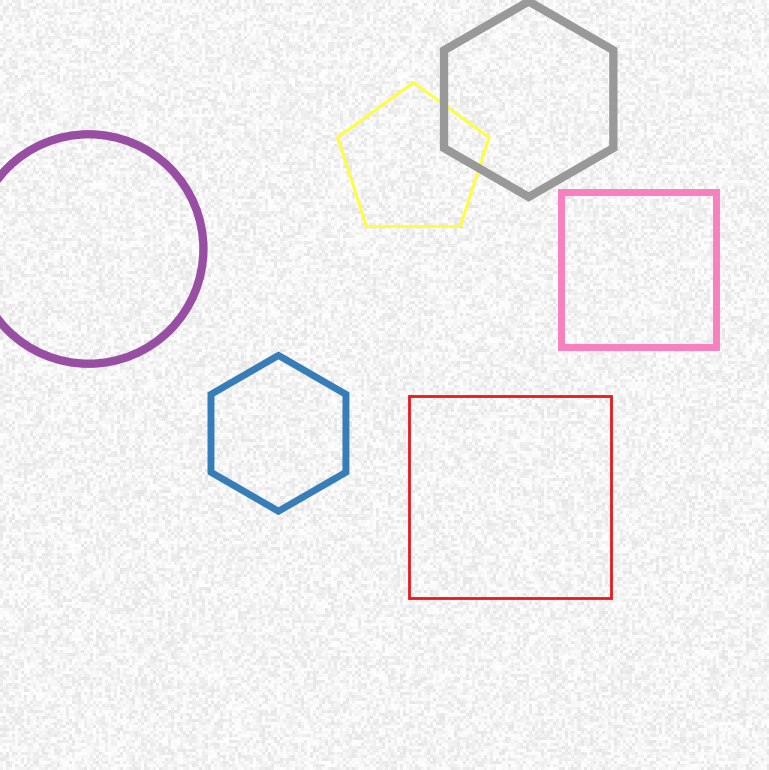[{"shape": "square", "thickness": 1, "radius": 0.66, "center": [0.662, 0.354]}, {"shape": "hexagon", "thickness": 2.5, "radius": 0.51, "center": [0.362, 0.437]}, {"shape": "circle", "thickness": 3, "radius": 0.74, "center": [0.115, 0.677]}, {"shape": "pentagon", "thickness": 1, "radius": 0.52, "center": [0.537, 0.789]}, {"shape": "square", "thickness": 2.5, "radius": 0.5, "center": [0.83, 0.65]}, {"shape": "hexagon", "thickness": 3, "radius": 0.63, "center": [0.687, 0.871]}]